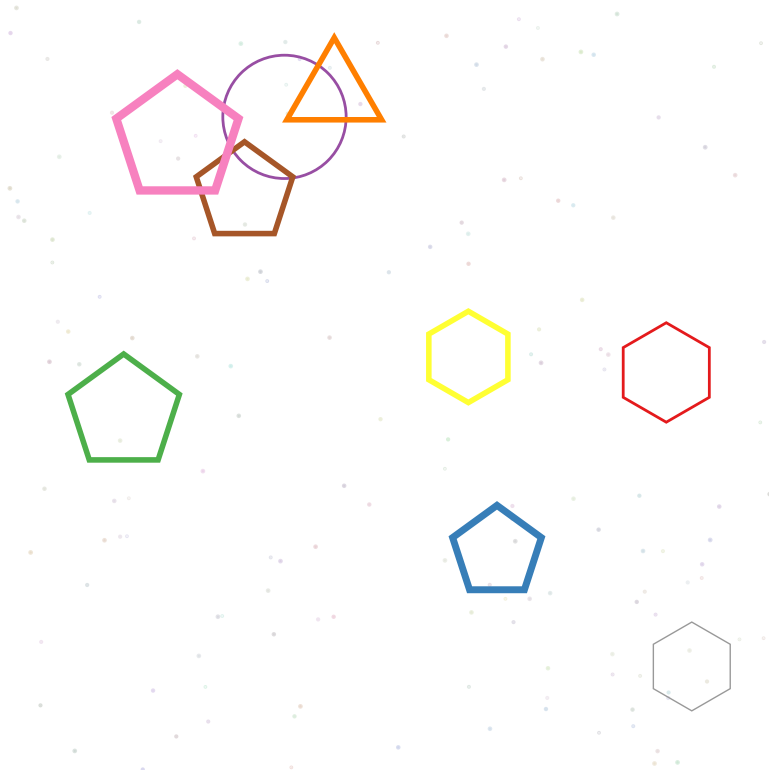[{"shape": "hexagon", "thickness": 1, "radius": 0.32, "center": [0.865, 0.516]}, {"shape": "pentagon", "thickness": 2.5, "radius": 0.3, "center": [0.645, 0.283]}, {"shape": "pentagon", "thickness": 2, "radius": 0.38, "center": [0.161, 0.464]}, {"shape": "circle", "thickness": 1, "radius": 0.4, "center": [0.369, 0.848]}, {"shape": "triangle", "thickness": 2, "radius": 0.36, "center": [0.434, 0.88]}, {"shape": "hexagon", "thickness": 2, "radius": 0.3, "center": [0.608, 0.536]}, {"shape": "pentagon", "thickness": 2, "radius": 0.33, "center": [0.318, 0.75]}, {"shape": "pentagon", "thickness": 3, "radius": 0.42, "center": [0.23, 0.82]}, {"shape": "hexagon", "thickness": 0.5, "radius": 0.29, "center": [0.898, 0.134]}]